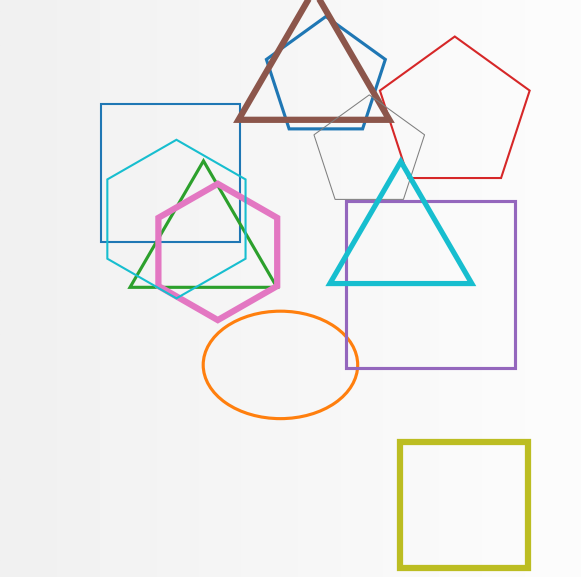[{"shape": "pentagon", "thickness": 1.5, "radius": 0.54, "center": [0.561, 0.863]}, {"shape": "square", "thickness": 1, "radius": 0.6, "center": [0.293, 0.699]}, {"shape": "oval", "thickness": 1.5, "radius": 0.66, "center": [0.482, 0.367]}, {"shape": "triangle", "thickness": 1.5, "radius": 0.73, "center": [0.35, 0.575]}, {"shape": "pentagon", "thickness": 1, "radius": 0.68, "center": [0.782, 0.8]}, {"shape": "square", "thickness": 1.5, "radius": 0.73, "center": [0.74, 0.506]}, {"shape": "triangle", "thickness": 3, "radius": 0.75, "center": [0.54, 0.867]}, {"shape": "hexagon", "thickness": 3, "radius": 0.59, "center": [0.375, 0.563]}, {"shape": "pentagon", "thickness": 0.5, "radius": 0.5, "center": [0.635, 0.735]}, {"shape": "square", "thickness": 3, "radius": 0.55, "center": [0.798, 0.125]}, {"shape": "triangle", "thickness": 2.5, "radius": 0.7, "center": [0.69, 0.579]}, {"shape": "hexagon", "thickness": 1, "radius": 0.69, "center": [0.304, 0.62]}]